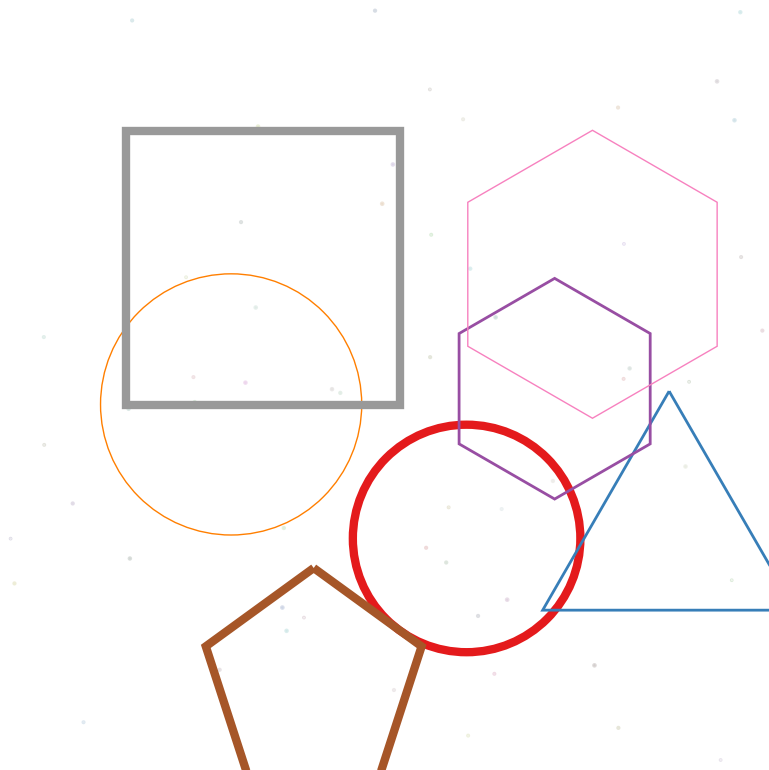[{"shape": "circle", "thickness": 3, "radius": 0.74, "center": [0.606, 0.301]}, {"shape": "triangle", "thickness": 1, "radius": 0.95, "center": [0.869, 0.302]}, {"shape": "hexagon", "thickness": 1, "radius": 0.72, "center": [0.72, 0.495]}, {"shape": "circle", "thickness": 0.5, "radius": 0.85, "center": [0.3, 0.475]}, {"shape": "pentagon", "thickness": 3, "radius": 0.74, "center": [0.407, 0.115]}, {"shape": "hexagon", "thickness": 0.5, "radius": 0.93, "center": [0.769, 0.644]}, {"shape": "square", "thickness": 3, "radius": 0.89, "center": [0.342, 0.652]}]